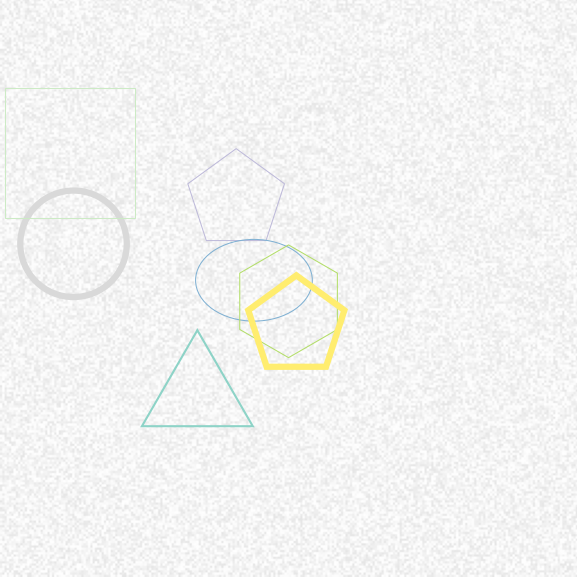[{"shape": "triangle", "thickness": 1, "radius": 0.55, "center": [0.342, 0.317]}, {"shape": "pentagon", "thickness": 0.5, "radius": 0.44, "center": [0.409, 0.654]}, {"shape": "oval", "thickness": 0.5, "radius": 0.51, "center": [0.44, 0.514]}, {"shape": "hexagon", "thickness": 0.5, "radius": 0.49, "center": [0.5, 0.477]}, {"shape": "circle", "thickness": 3, "radius": 0.46, "center": [0.127, 0.577]}, {"shape": "square", "thickness": 0.5, "radius": 0.56, "center": [0.121, 0.735]}, {"shape": "pentagon", "thickness": 3, "radius": 0.44, "center": [0.513, 0.435]}]